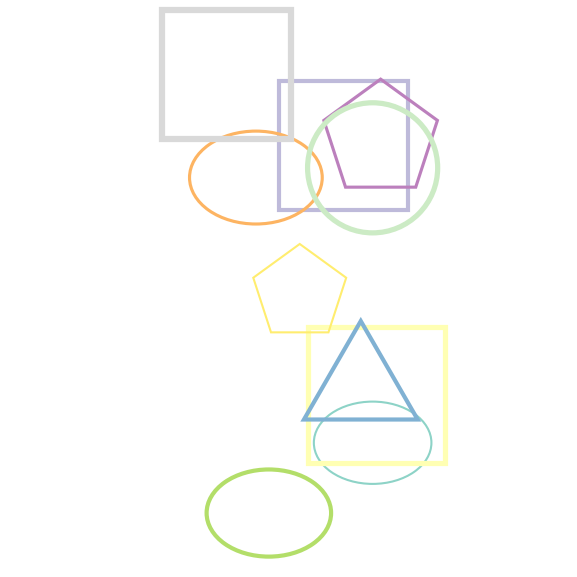[{"shape": "oval", "thickness": 1, "radius": 0.51, "center": [0.645, 0.232]}, {"shape": "square", "thickness": 2.5, "radius": 0.59, "center": [0.652, 0.316]}, {"shape": "square", "thickness": 2, "radius": 0.56, "center": [0.594, 0.746]}, {"shape": "triangle", "thickness": 2, "radius": 0.57, "center": [0.625, 0.33]}, {"shape": "oval", "thickness": 1.5, "radius": 0.57, "center": [0.443, 0.692]}, {"shape": "oval", "thickness": 2, "radius": 0.54, "center": [0.466, 0.111]}, {"shape": "square", "thickness": 3, "radius": 0.56, "center": [0.393, 0.87]}, {"shape": "pentagon", "thickness": 1.5, "radius": 0.52, "center": [0.659, 0.759]}, {"shape": "circle", "thickness": 2.5, "radius": 0.56, "center": [0.645, 0.709]}, {"shape": "pentagon", "thickness": 1, "radius": 0.42, "center": [0.519, 0.492]}]